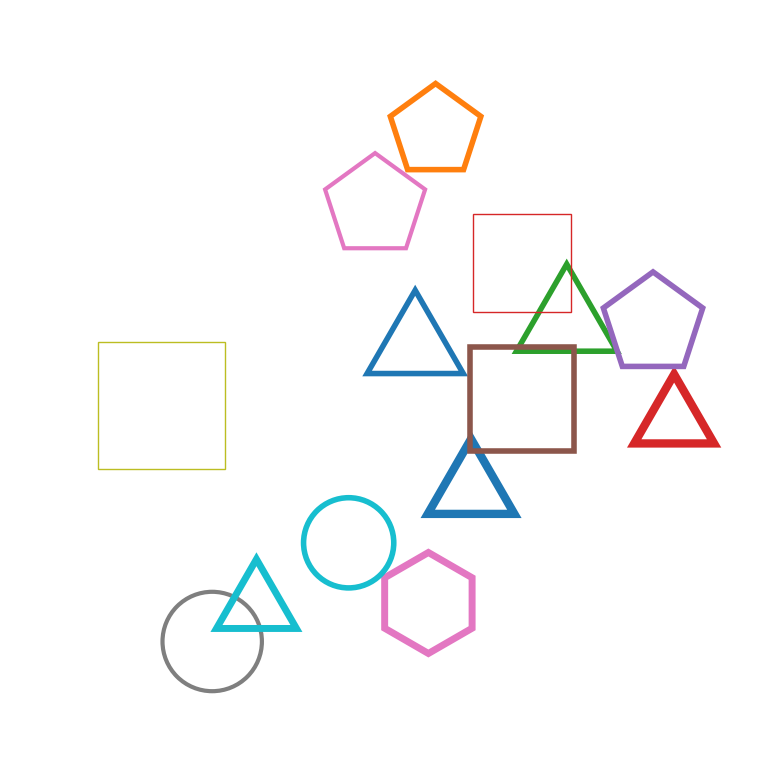[{"shape": "triangle", "thickness": 3, "radius": 0.32, "center": [0.612, 0.365]}, {"shape": "triangle", "thickness": 2, "radius": 0.36, "center": [0.539, 0.551]}, {"shape": "pentagon", "thickness": 2, "radius": 0.31, "center": [0.566, 0.83]}, {"shape": "triangle", "thickness": 2, "radius": 0.38, "center": [0.736, 0.582]}, {"shape": "square", "thickness": 0.5, "radius": 0.32, "center": [0.678, 0.659]}, {"shape": "triangle", "thickness": 3, "radius": 0.3, "center": [0.876, 0.454]}, {"shape": "pentagon", "thickness": 2, "radius": 0.34, "center": [0.848, 0.579]}, {"shape": "square", "thickness": 2, "radius": 0.34, "center": [0.678, 0.482]}, {"shape": "pentagon", "thickness": 1.5, "radius": 0.34, "center": [0.487, 0.733]}, {"shape": "hexagon", "thickness": 2.5, "radius": 0.33, "center": [0.556, 0.217]}, {"shape": "circle", "thickness": 1.5, "radius": 0.32, "center": [0.276, 0.167]}, {"shape": "square", "thickness": 0.5, "radius": 0.41, "center": [0.21, 0.473]}, {"shape": "circle", "thickness": 2, "radius": 0.29, "center": [0.453, 0.295]}, {"shape": "triangle", "thickness": 2.5, "radius": 0.3, "center": [0.333, 0.214]}]